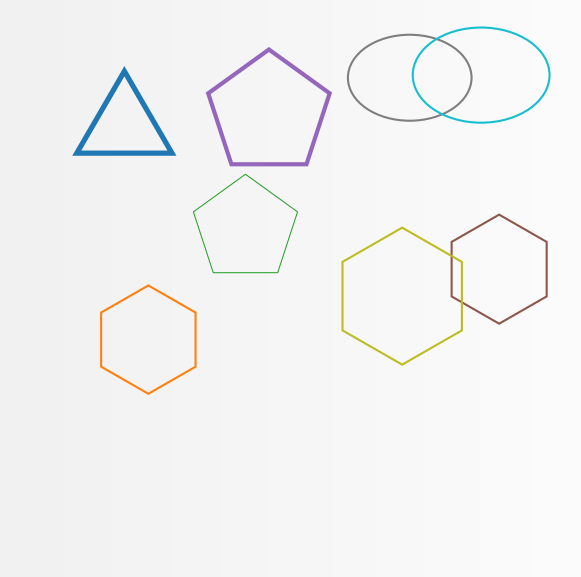[{"shape": "triangle", "thickness": 2.5, "radius": 0.47, "center": [0.214, 0.781]}, {"shape": "hexagon", "thickness": 1, "radius": 0.47, "center": [0.255, 0.411]}, {"shape": "pentagon", "thickness": 0.5, "radius": 0.47, "center": [0.422, 0.603]}, {"shape": "pentagon", "thickness": 2, "radius": 0.55, "center": [0.463, 0.804]}, {"shape": "hexagon", "thickness": 1, "radius": 0.47, "center": [0.859, 0.533]}, {"shape": "oval", "thickness": 1, "radius": 0.53, "center": [0.705, 0.865]}, {"shape": "hexagon", "thickness": 1, "radius": 0.59, "center": [0.692, 0.486]}, {"shape": "oval", "thickness": 1, "radius": 0.59, "center": [0.828, 0.869]}]